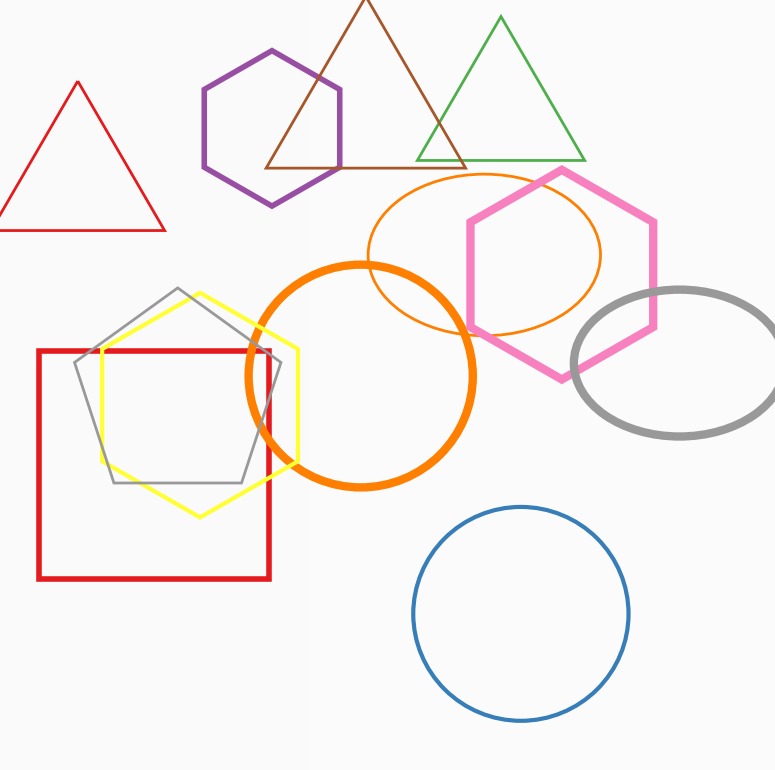[{"shape": "triangle", "thickness": 1, "radius": 0.65, "center": [0.1, 0.765]}, {"shape": "square", "thickness": 2, "radius": 0.74, "center": [0.199, 0.396]}, {"shape": "circle", "thickness": 1.5, "radius": 0.69, "center": [0.672, 0.203]}, {"shape": "triangle", "thickness": 1, "radius": 0.62, "center": [0.646, 0.854]}, {"shape": "hexagon", "thickness": 2, "radius": 0.5, "center": [0.351, 0.833]}, {"shape": "oval", "thickness": 1, "radius": 0.75, "center": [0.625, 0.669]}, {"shape": "circle", "thickness": 3, "radius": 0.72, "center": [0.465, 0.512]}, {"shape": "hexagon", "thickness": 1.5, "radius": 0.73, "center": [0.258, 0.474]}, {"shape": "triangle", "thickness": 1, "radius": 0.74, "center": [0.472, 0.856]}, {"shape": "hexagon", "thickness": 3, "radius": 0.68, "center": [0.725, 0.643]}, {"shape": "oval", "thickness": 3, "radius": 0.68, "center": [0.877, 0.528]}, {"shape": "pentagon", "thickness": 1, "radius": 0.7, "center": [0.229, 0.486]}]